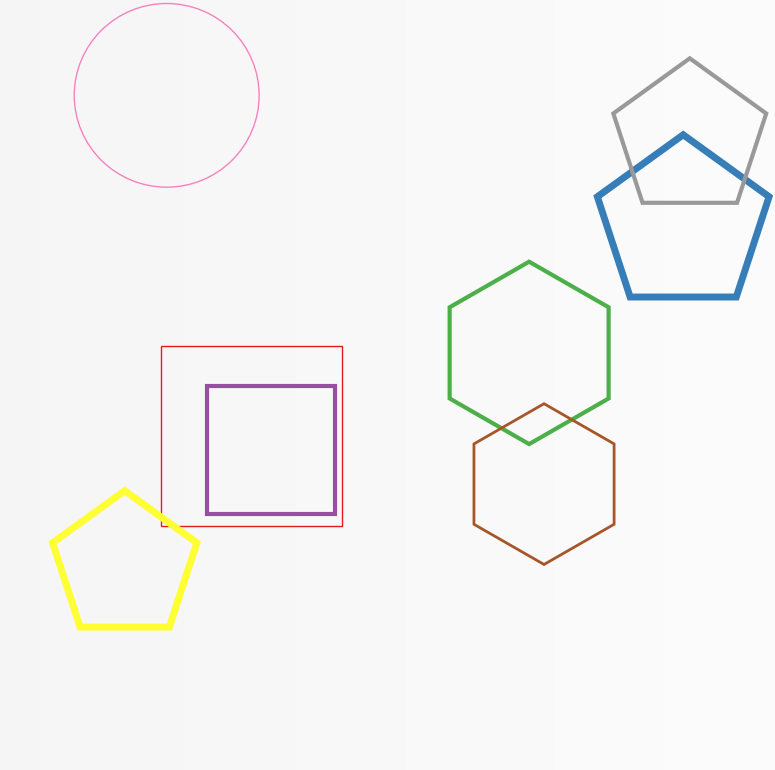[{"shape": "square", "thickness": 0.5, "radius": 0.58, "center": [0.325, 0.434]}, {"shape": "pentagon", "thickness": 2.5, "radius": 0.58, "center": [0.882, 0.709]}, {"shape": "hexagon", "thickness": 1.5, "radius": 0.59, "center": [0.683, 0.542]}, {"shape": "square", "thickness": 1.5, "radius": 0.41, "center": [0.35, 0.416]}, {"shape": "pentagon", "thickness": 2.5, "radius": 0.49, "center": [0.161, 0.265]}, {"shape": "hexagon", "thickness": 1, "radius": 0.52, "center": [0.702, 0.371]}, {"shape": "circle", "thickness": 0.5, "radius": 0.6, "center": [0.215, 0.876]}, {"shape": "pentagon", "thickness": 1.5, "radius": 0.52, "center": [0.89, 0.821]}]